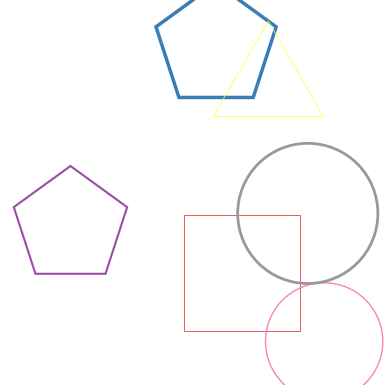[{"shape": "square", "thickness": 0.5, "radius": 0.75, "center": [0.629, 0.291]}, {"shape": "pentagon", "thickness": 2.5, "radius": 0.82, "center": [0.561, 0.88]}, {"shape": "pentagon", "thickness": 1.5, "radius": 0.77, "center": [0.183, 0.414]}, {"shape": "triangle", "thickness": 0.5, "radius": 0.83, "center": [0.697, 0.78]}, {"shape": "circle", "thickness": 1, "radius": 0.76, "center": [0.842, 0.113]}, {"shape": "circle", "thickness": 2, "radius": 0.91, "center": [0.799, 0.446]}]